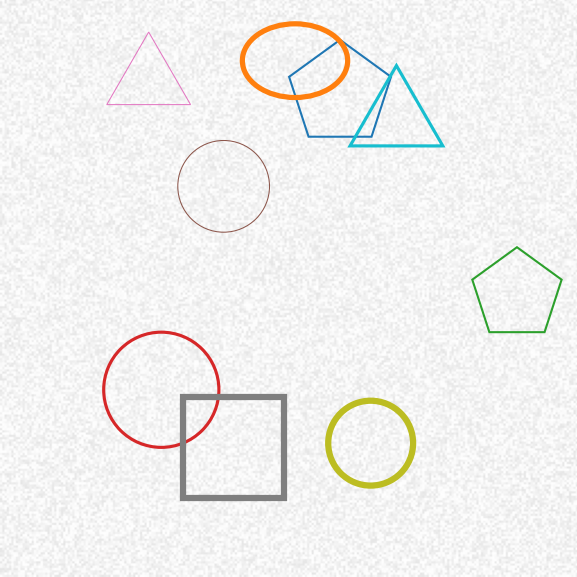[{"shape": "pentagon", "thickness": 1, "radius": 0.46, "center": [0.589, 0.837]}, {"shape": "oval", "thickness": 2.5, "radius": 0.46, "center": [0.511, 0.894]}, {"shape": "pentagon", "thickness": 1, "radius": 0.41, "center": [0.895, 0.49]}, {"shape": "circle", "thickness": 1.5, "radius": 0.5, "center": [0.279, 0.324]}, {"shape": "circle", "thickness": 0.5, "radius": 0.4, "center": [0.387, 0.676]}, {"shape": "triangle", "thickness": 0.5, "radius": 0.42, "center": [0.257, 0.86]}, {"shape": "square", "thickness": 3, "radius": 0.44, "center": [0.405, 0.224]}, {"shape": "circle", "thickness": 3, "radius": 0.37, "center": [0.642, 0.232]}, {"shape": "triangle", "thickness": 1.5, "radius": 0.46, "center": [0.686, 0.793]}]